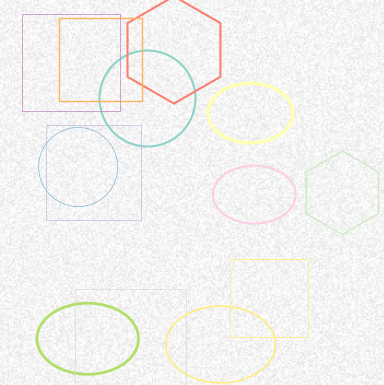[{"shape": "circle", "thickness": 1.5, "radius": 0.62, "center": [0.383, 0.744]}, {"shape": "oval", "thickness": 2.5, "radius": 0.55, "center": [0.651, 0.706]}, {"shape": "square", "thickness": 0.5, "radius": 0.62, "center": [0.242, 0.552]}, {"shape": "hexagon", "thickness": 1.5, "radius": 0.7, "center": [0.452, 0.87]}, {"shape": "circle", "thickness": 0.5, "radius": 0.51, "center": [0.203, 0.566]}, {"shape": "square", "thickness": 1, "radius": 0.54, "center": [0.26, 0.845]}, {"shape": "oval", "thickness": 2, "radius": 0.66, "center": [0.228, 0.12]}, {"shape": "oval", "thickness": 1.5, "radius": 0.54, "center": [0.66, 0.495]}, {"shape": "square", "thickness": 0.5, "radius": 0.72, "center": [0.339, 0.105]}, {"shape": "square", "thickness": 0.5, "radius": 0.63, "center": [0.184, 0.837]}, {"shape": "hexagon", "thickness": 1, "radius": 0.54, "center": [0.889, 0.499]}, {"shape": "square", "thickness": 0.5, "radius": 0.51, "center": [0.698, 0.226]}, {"shape": "oval", "thickness": 1, "radius": 0.71, "center": [0.573, 0.105]}]